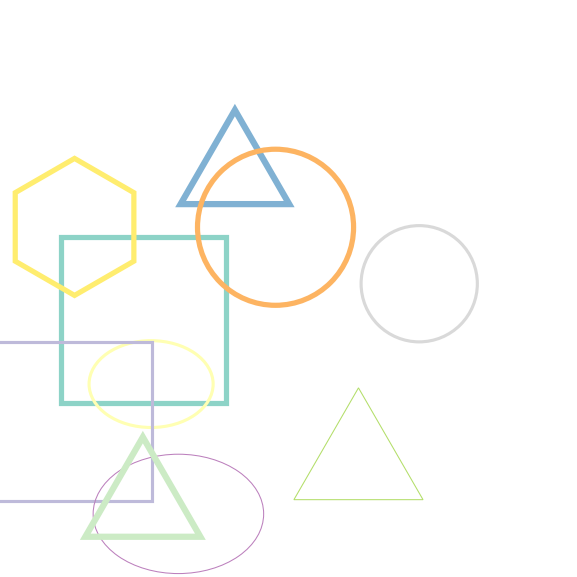[{"shape": "square", "thickness": 2.5, "radius": 0.72, "center": [0.248, 0.445]}, {"shape": "oval", "thickness": 1.5, "radius": 0.54, "center": [0.262, 0.334]}, {"shape": "square", "thickness": 1.5, "radius": 0.69, "center": [0.126, 0.27]}, {"shape": "triangle", "thickness": 3, "radius": 0.54, "center": [0.407, 0.7]}, {"shape": "circle", "thickness": 2.5, "radius": 0.68, "center": [0.477, 0.606]}, {"shape": "triangle", "thickness": 0.5, "radius": 0.65, "center": [0.621, 0.198]}, {"shape": "circle", "thickness": 1.5, "radius": 0.5, "center": [0.726, 0.508]}, {"shape": "oval", "thickness": 0.5, "radius": 0.74, "center": [0.309, 0.109]}, {"shape": "triangle", "thickness": 3, "radius": 0.58, "center": [0.247, 0.127]}, {"shape": "hexagon", "thickness": 2.5, "radius": 0.59, "center": [0.129, 0.606]}]